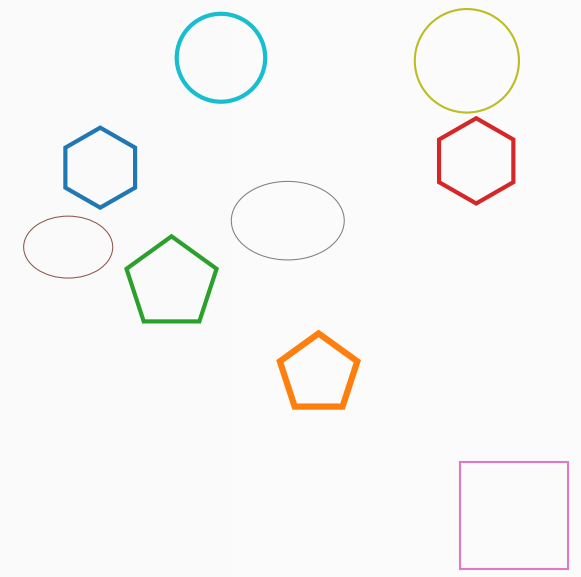[{"shape": "hexagon", "thickness": 2, "radius": 0.35, "center": [0.172, 0.709]}, {"shape": "pentagon", "thickness": 3, "radius": 0.35, "center": [0.548, 0.352]}, {"shape": "pentagon", "thickness": 2, "radius": 0.41, "center": [0.295, 0.508]}, {"shape": "hexagon", "thickness": 2, "radius": 0.37, "center": [0.819, 0.721]}, {"shape": "oval", "thickness": 0.5, "radius": 0.38, "center": [0.117, 0.571]}, {"shape": "square", "thickness": 1, "radius": 0.46, "center": [0.884, 0.106]}, {"shape": "oval", "thickness": 0.5, "radius": 0.49, "center": [0.495, 0.617]}, {"shape": "circle", "thickness": 1, "radius": 0.45, "center": [0.803, 0.894]}, {"shape": "circle", "thickness": 2, "radius": 0.38, "center": [0.38, 0.899]}]